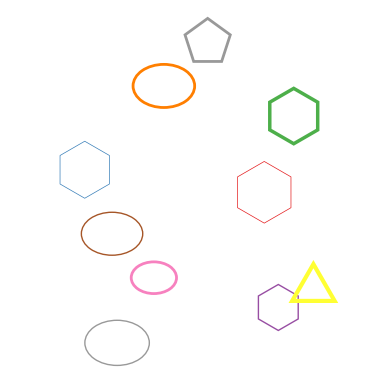[{"shape": "hexagon", "thickness": 0.5, "radius": 0.4, "center": [0.686, 0.501]}, {"shape": "hexagon", "thickness": 0.5, "radius": 0.37, "center": [0.22, 0.559]}, {"shape": "hexagon", "thickness": 2.5, "radius": 0.36, "center": [0.763, 0.699]}, {"shape": "hexagon", "thickness": 1, "radius": 0.3, "center": [0.723, 0.201]}, {"shape": "oval", "thickness": 2, "radius": 0.4, "center": [0.426, 0.777]}, {"shape": "triangle", "thickness": 3, "radius": 0.32, "center": [0.814, 0.25]}, {"shape": "oval", "thickness": 1, "radius": 0.4, "center": [0.291, 0.393]}, {"shape": "oval", "thickness": 2, "radius": 0.29, "center": [0.4, 0.279]}, {"shape": "oval", "thickness": 1, "radius": 0.42, "center": [0.304, 0.109]}, {"shape": "pentagon", "thickness": 2, "radius": 0.31, "center": [0.539, 0.89]}]